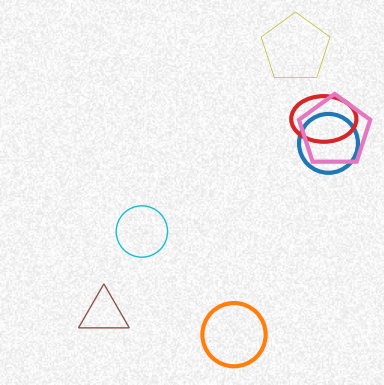[{"shape": "circle", "thickness": 3, "radius": 0.38, "center": [0.853, 0.628]}, {"shape": "circle", "thickness": 3, "radius": 0.41, "center": [0.608, 0.131]}, {"shape": "oval", "thickness": 3, "radius": 0.42, "center": [0.841, 0.691]}, {"shape": "triangle", "thickness": 1, "radius": 0.38, "center": [0.27, 0.187]}, {"shape": "pentagon", "thickness": 3, "radius": 0.49, "center": [0.869, 0.659]}, {"shape": "pentagon", "thickness": 0.5, "radius": 0.47, "center": [0.768, 0.875]}, {"shape": "circle", "thickness": 1, "radius": 0.33, "center": [0.369, 0.399]}]